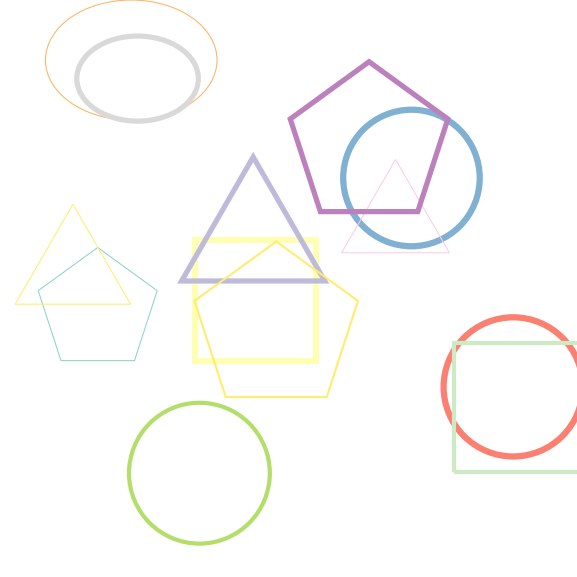[{"shape": "pentagon", "thickness": 0.5, "radius": 0.54, "center": [0.169, 0.462]}, {"shape": "square", "thickness": 3, "radius": 0.52, "center": [0.443, 0.479]}, {"shape": "triangle", "thickness": 2.5, "radius": 0.72, "center": [0.438, 0.584]}, {"shape": "circle", "thickness": 3, "radius": 0.6, "center": [0.889, 0.329]}, {"shape": "circle", "thickness": 3, "radius": 0.59, "center": [0.712, 0.691]}, {"shape": "oval", "thickness": 0.5, "radius": 0.74, "center": [0.227, 0.895]}, {"shape": "circle", "thickness": 2, "radius": 0.61, "center": [0.345, 0.18]}, {"shape": "triangle", "thickness": 0.5, "radius": 0.54, "center": [0.685, 0.615]}, {"shape": "oval", "thickness": 2.5, "radius": 0.53, "center": [0.238, 0.863]}, {"shape": "pentagon", "thickness": 2.5, "radius": 0.72, "center": [0.639, 0.749]}, {"shape": "square", "thickness": 2, "radius": 0.56, "center": [0.897, 0.293]}, {"shape": "pentagon", "thickness": 1, "radius": 0.74, "center": [0.478, 0.432]}, {"shape": "triangle", "thickness": 0.5, "radius": 0.58, "center": [0.126, 0.53]}]